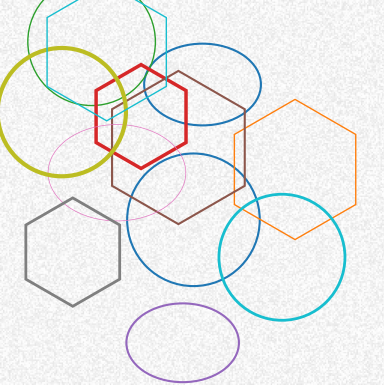[{"shape": "oval", "thickness": 1.5, "radius": 0.76, "center": [0.526, 0.78]}, {"shape": "circle", "thickness": 1.5, "radius": 0.86, "center": [0.502, 0.429]}, {"shape": "hexagon", "thickness": 1, "radius": 0.91, "center": [0.766, 0.56]}, {"shape": "circle", "thickness": 1, "radius": 0.83, "center": [0.238, 0.892]}, {"shape": "hexagon", "thickness": 2.5, "radius": 0.67, "center": [0.366, 0.697]}, {"shape": "oval", "thickness": 1.5, "radius": 0.73, "center": [0.474, 0.11]}, {"shape": "hexagon", "thickness": 1.5, "radius": 0.99, "center": [0.463, 0.617]}, {"shape": "oval", "thickness": 0.5, "radius": 0.89, "center": [0.304, 0.551]}, {"shape": "hexagon", "thickness": 2, "radius": 0.7, "center": [0.189, 0.345]}, {"shape": "circle", "thickness": 3, "radius": 0.83, "center": [0.16, 0.709]}, {"shape": "circle", "thickness": 2, "radius": 0.82, "center": [0.732, 0.332]}, {"shape": "hexagon", "thickness": 1, "radius": 0.89, "center": [0.277, 0.865]}]